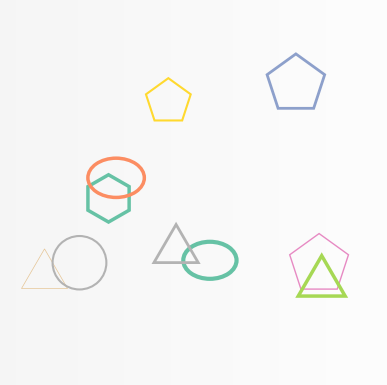[{"shape": "oval", "thickness": 3, "radius": 0.34, "center": [0.542, 0.324]}, {"shape": "hexagon", "thickness": 2.5, "radius": 0.31, "center": [0.28, 0.485]}, {"shape": "oval", "thickness": 2.5, "radius": 0.36, "center": [0.3, 0.538]}, {"shape": "pentagon", "thickness": 2, "radius": 0.39, "center": [0.764, 0.782]}, {"shape": "pentagon", "thickness": 1, "radius": 0.4, "center": [0.823, 0.314]}, {"shape": "triangle", "thickness": 2.5, "radius": 0.35, "center": [0.83, 0.266]}, {"shape": "pentagon", "thickness": 1.5, "radius": 0.3, "center": [0.434, 0.736]}, {"shape": "triangle", "thickness": 0.5, "radius": 0.34, "center": [0.115, 0.285]}, {"shape": "triangle", "thickness": 2, "radius": 0.33, "center": [0.454, 0.351]}, {"shape": "circle", "thickness": 1.5, "radius": 0.35, "center": [0.205, 0.318]}]